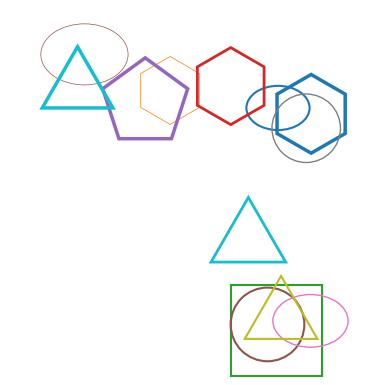[{"shape": "hexagon", "thickness": 2.5, "radius": 0.51, "center": [0.808, 0.704]}, {"shape": "oval", "thickness": 1.5, "radius": 0.41, "center": [0.722, 0.72]}, {"shape": "hexagon", "thickness": 0.5, "radius": 0.44, "center": [0.442, 0.765]}, {"shape": "square", "thickness": 1.5, "radius": 0.59, "center": [0.719, 0.141]}, {"shape": "hexagon", "thickness": 2, "radius": 0.5, "center": [0.599, 0.776]}, {"shape": "pentagon", "thickness": 2.5, "radius": 0.58, "center": [0.377, 0.734]}, {"shape": "circle", "thickness": 1.5, "radius": 0.48, "center": [0.695, 0.157]}, {"shape": "oval", "thickness": 0.5, "radius": 0.57, "center": [0.219, 0.859]}, {"shape": "oval", "thickness": 1, "radius": 0.49, "center": [0.806, 0.167]}, {"shape": "circle", "thickness": 1, "radius": 0.44, "center": [0.795, 0.667]}, {"shape": "triangle", "thickness": 1.5, "radius": 0.54, "center": [0.73, 0.174]}, {"shape": "triangle", "thickness": 2.5, "radius": 0.53, "center": [0.201, 0.773]}, {"shape": "triangle", "thickness": 2, "radius": 0.56, "center": [0.645, 0.375]}]